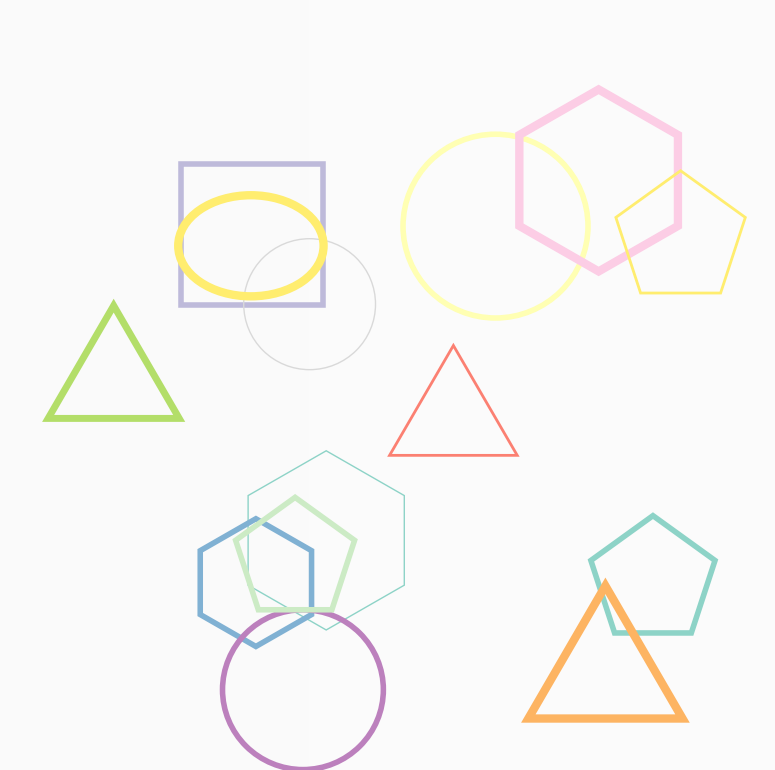[{"shape": "pentagon", "thickness": 2, "radius": 0.42, "center": [0.843, 0.246]}, {"shape": "hexagon", "thickness": 0.5, "radius": 0.58, "center": [0.421, 0.298]}, {"shape": "circle", "thickness": 2, "radius": 0.6, "center": [0.639, 0.706]}, {"shape": "square", "thickness": 2, "radius": 0.46, "center": [0.325, 0.695]}, {"shape": "triangle", "thickness": 1, "radius": 0.48, "center": [0.585, 0.456]}, {"shape": "hexagon", "thickness": 2, "radius": 0.41, "center": [0.33, 0.243]}, {"shape": "triangle", "thickness": 3, "radius": 0.57, "center": [0.781, 0.124]}, {"shape": "triangle", "thickness": 2.5, "radius": 0.49, "center": [0.147, 0.505]}, {"shape": "hexagon", "thickness": 3, "radius": 0.59, "center": [0.772, 0.766]}, {"shape": "circle", "thickness": 0.5, "radius": 0.43, "center": [0.399, 0.605]}, {"shape": "circle", "thickness": 2, "radius": 0.52, "center": [0.391, 0.104]}, {"shape": "pentagon", "thickness": 2, "radius": 0.4, "center": [0.381, 0.273]}, {"shape": "pentagon", "thickness": 1, "radius": 0.44, "center": [0.878, 0.69]}, {"shape": "oval", "thickness": 3, "radius": 0.47, "center": [0.324, 0.681]}]